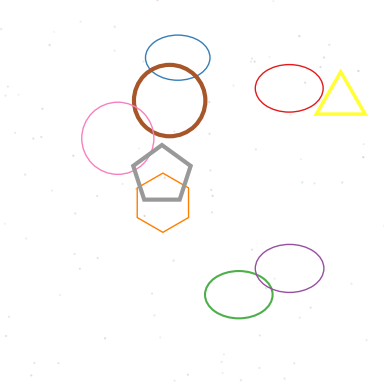[{"shape": "oval", "thickness": 1, "radius": 0.44, "center": [0.751, 0.771]}, {"shape": "oval", "thickness": 1, "radius": 0.42, "center": [0.462, 0.85]}, {"shape": "oval", "thickness": 1.5, "radius": 0.44, "center": [0.62, 0.235]}, {"shape": "oval", "thickness": 1, "radius": 0.45, "center": [0.752, 0.303]}, {"shape": "hexagon", "thickness": 1, "radius": 0.38, "center": [0.423, 0.473]}, {"shape": "triangle", "thickness": 2.5, "radius": 0.37, "center": [0.885, 0.74]}, {"shape": "circle", "thickness": 3, "radius": 0.46, "center": [0.441, 0.739]}, {"shape": "circle", "thickness": 1, "radius": 0.47, "center": [0.306, 0.641]}, {"shape": "pentagon", "thickness": 3, "radius": 0.39, "center": [0.421, 0.545]}]